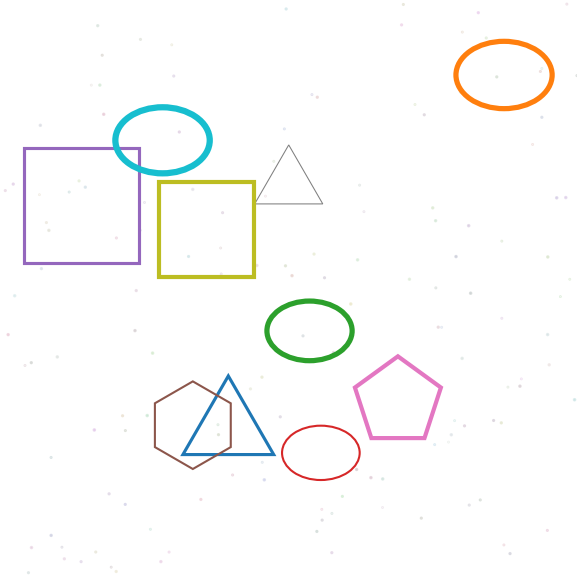[{"shape": "triangle", "thickness": 1.5, "radius": 0.45, "center": [0.395, 0.257]}, {"shape": "oval", "thickness": 2.5, "radius": 0.42, "center": [0.873, 0.869]}, {"shape": "oval", "thickness": 2.5, "radius": 0.37, "center": [0.536, 0.426]}, {"shape": "oval", "thickness": 1, "radius": 0.34, "center": [0.556, 0.215]}, {"shape": "square", "thickness": 1.5, "radius": 0.5, "center": [0.141, 0.644]}, {"shape": "hexagon", "thickness": 1, "radius": 0.38, "center": [0.334, 0.263]}, {"shape": "pentagon", "thickness": 2, "radius": 0.39, "center": [0.689, 0.304]}, {"shape": "triangle", "thickness": 0.5, "radius": 0.34, "center": [0.5, 0.68]}, {"shape": "square", "thickness": 2, "radius": 0.41, "center": [0.357, 0.601]}, {"shape": "oval", "thickness": 3, "radius": 0.41, "center": [0.281, 0.756]}]